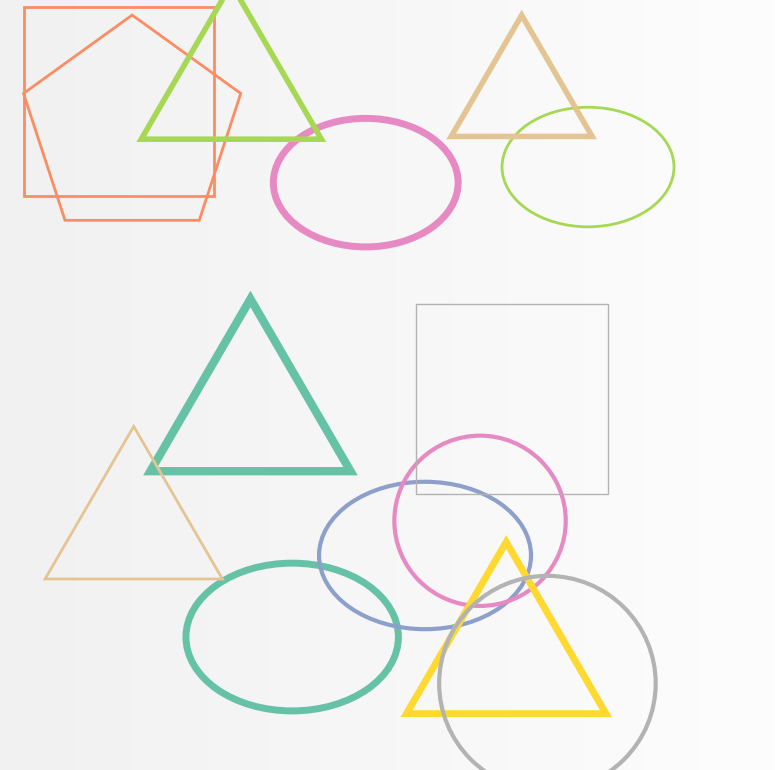[{"shape": "triangle", "thickness": 3, "radius": 0.75, "center": [0.323, 0.463]}, {"shape": "oval", "thickness": 2.5, "radius": 0.69, "center": [0.377, 0.173]}, {"shape": "pentagon", "thickness": 1, "radius": 0.74, "center": [0.171, 0.833]}, {"shape": "square", "thickness": 1, "radius": 0.61, "center": [0.154, 0.868]}, {"shape": "oval", "thickness": 1.5, "radius": 0.68, "center": [0.548, 0.279]}, {"shape": "circle", "thickness": 1.5, "radius": 0.55, "center": [0.619, 0.324]}, {"shape": "oval", "thickness": 2.5, "radius": 0.6, "center": [0.472, 0.763]}, {"shape": "triangle", "thickness": 2, "radius": 0.67, "center": [0.299, 0.886]}, {"shape": "oval", "thickness": 1, "radius": 0.55, "center": [0.759, 0.783]}, {"shape": "triangle", "thickness": 2.5, "radius": 0.74, "center": [0.653, 0.147]}, {"shape": "triangle", "thickness": 1, "radius": 0.66, "center": [0.173, 0.314]}, {"shape": "triangle", "thickness": 2, "radius": 0.52, "center": [0.673, 0.875]}, {"shape": "circle", "thickness": 1.5, "radius": 0.7, "center": [0.706, 0.112]}, {"shape": "square", "thickness": 0.5, "radius": 0.62, "center": [0.661, 0.482]}]